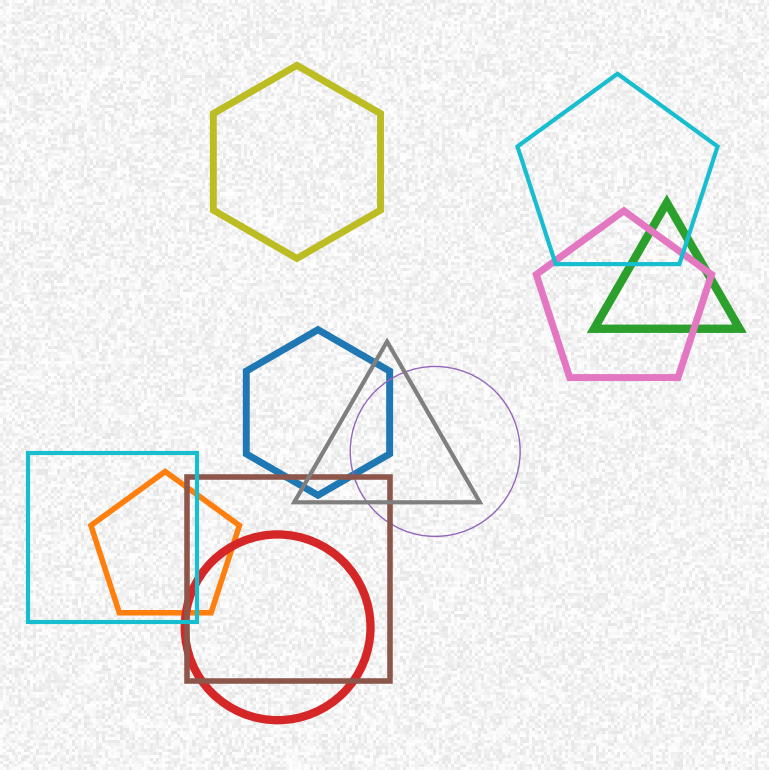[{"shape": "hexagon", "thickness": 2.5, "radius": 0.54, "center": [0.413, 0.464]}, {"shape": "pentagon", "thickness": 2, "radius": 0.51, "center": [0.215, 0.286]}, {"shape": "triangle", "thickness": 3, "radius": 0.55, "center": [0.866, 0.628]}, {"shape": "circle", "thickness": 3, "radius": 0.6, "center": [0.361, 0.185]}, {"shape": "circle", "thickness": 0.5, "radius": 0.55, "center": [0.565, 0.414]}, {"shape": "square", "thickness": 2, "radius": 0.66, "center": [0.375, 0.248]}, {"shape": "pentagon", "thickness": 2.5, "radius": 0.6, "center": [0.81, 0.606]}, {"shape": "triangle", "thickness": 1.5, "radius": 0.7, "center": [0.503, 0.417]}, {"shape": "hexagon", "thickness": 2.5, "radius": 0.63, "center": [0.386, 0.79]}, {"shape": "square", "thickness": 1.5, "radius": 0.55, "center": [0.146, 0.302]}, {"shape": "pentagon", "thickness": 1.5, "radius": 0.68, "center": [0.802, 0.768]}]